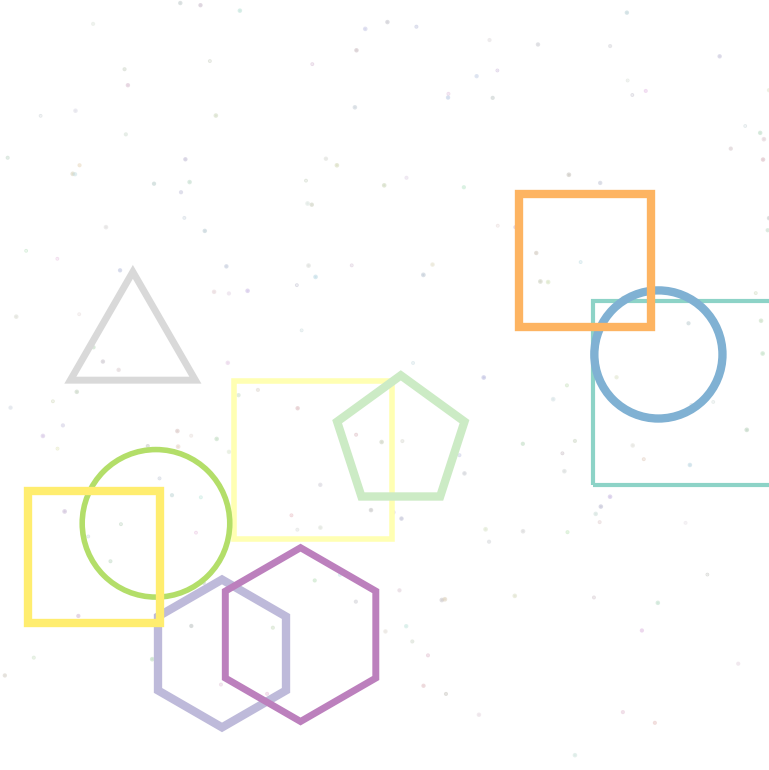[{"shape": "square", "thickness": 1.5, "radius": 0.6, "center": [0.89, 0.49]}, {"shape": "square", "thickness": 2, "radius": 0.51, "center": [0.407, 0.402]}, {"shape": "hexagon", "thickness": 3, "radius": 0.48, "center": [0.288, 0.151]}, {"shape": "circle", "thickness": 3, "radius": 0.42, "center": [0.855, 0.54]}, {"shape": "square", "thickness": 3, "radius": 0.43, "center": [0.759, 0.662]}, {"shape": "circle", "thickness": 2, "radius": 0.48, "center": [0.203, 0.32]}, {"shape": "triangle", "thickness": 2.5, "radius": 0.47, "center": [0.173, 0.553]}, {"shape": "hexagon", "thickness": 2.5, "radius": 0.56, "center": [0.39, 0.176]}, {"shape": "pentagon", "thickness": 3, "radius": 0.43, "center": [0.521, 0.426]}, {"shape": "square", "thickness": 3, "radius": 0.43, "center": [0.122, 0.276]}]